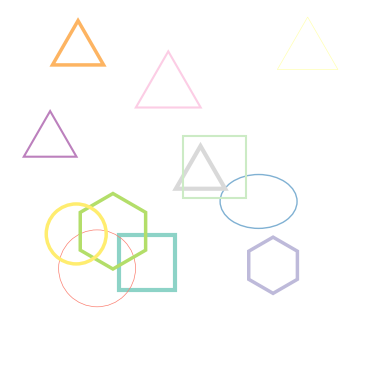[{"shape": "square", "thickness": 3, "radius": 0.36, "center": [0.381, 0.318]}, {"shape": "triangle", "thickness": 0.5, "radius": 0.45, "center": [0.799, 0.865]}, {"shape": "hexagon", "thickness": 2.5, "radius": 0.36, "center": [0.709, 0.311]}, {"shape": "circle", "thickness": 0.5, "radius": 0.5, "center": [0.252, 0.303]}, {"shape": "oval", "thickness": 1, "radius": 0.5, "center": [0.672, 0.477]}, {"shape": "triangle", "thickness": 2.5, "radius": 0.38, "center": [0.203, 0.87]}, {"shape": "hexagon", "thickness": 2.5, "radius": 0.49, "center": [0.293, 0.399]}, {"shape": "triangle", "thickness": 1.5, "radius": 0.49, "center": [0.437, 0.769]}, {"shape": "triangle", "thickness": 3, "radius": 0.37, "center": [0.521, 0.547]}, {"shape": "triangle", "thickness": 1.5, "radius": 0.39, "center": [0.13, 0.632]}, {"shape": "square", "thickness": 1.5, "radius": 0.41, "center": [0.557, 0.567]}, {"shape": "circle", "thickness": 2.5, "radius": 0.39, "center": [0.198, 0.392]}]